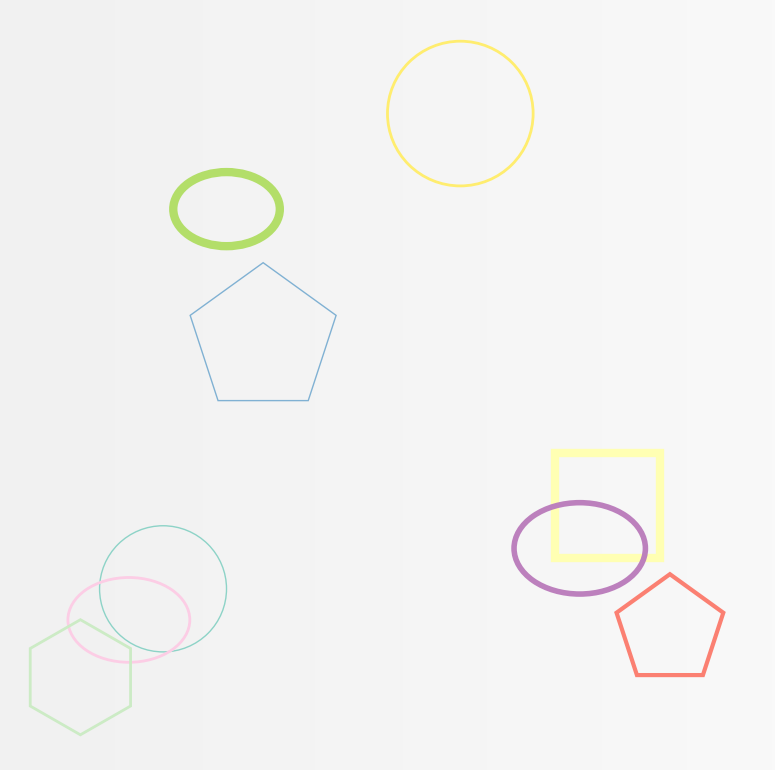[{"shape": "circle", "thickness": 0.5, "radius": 0.41, "center": [0.21, 0.235]}, {"shape": "square", "thickness": 3, "radius": 0.34, "center": [0.784, 0.344]}, {"shape": "pentagon", "thickness": 1.5, "radius": 0.36, "center": [0.864, 0.182]}, {"shape": "pentagon", "thickness": 0.5, "radius": 0.49, "center": [0.34, 0.56]}, {"shape": "oval", "thickness": 3, "radius": 0.34, "center": [0.292, 0.728]}, {"shape": "oval", "thickness": 1, "radius": 0.39, "center": [0.166, 0.195]}, {"shape": "oval", "thickness": 2, "radius": 0.42, "center": [0.748, 0.288]}, {"shape": "hexagon", "thickness": 1, "radius": 0.37, "center": [0.104, 0.12]}, {"shape": "circle", "thickness": 1, "radius": 0.47, "center": [0.594, 0.853]}]